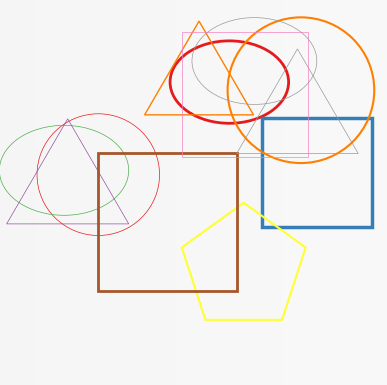[{"shape": "circle", "thickness": 0.5, "radius": 0.79, "center": [0.254, 0.546]}, {"shape": "oval", "thickness": 2, "radius": 0.76, "center": [0.592, 0.787]}, {"shape": "square", "thickness": 2.5, "radius": 0.71, "center": [0.817, 0.551]}, {"shape": "oval", "thickness": 0.5, "radius": 0.83, "center": [0.165, 0.558]}, {"shape": "triangle", "thickness": 0.5, "radius": 0.91, "center": [0.175, 0.509]}, {"shape": "triangle", "thickness": 1, "radius": 0.81, "center": [0.514, 0.783]}, {"shape": "circle", "thickness": 1.5, "radius": 0.95, "center": [0.777, 0.766]}, {"shape": "pentagon", "thickness": 1.5, "radius": 0.84, "center": [0.629, 0.305]}, {"shape": "square", "thickness": 2, "radius": 0.9, "center": [0.432, 0.424]}, {"shape": "square", "thickness": 0.5, "radius": 0.81, "center": [0.632, 0.755]}, {"shape": "triangle", "thickness": 0.5, "radius": 0.91, "center": [0.768, 0.692]}, {"shape": "oval", "thickness": 0.5, "radius": 0.81, "center": [0.656, 0.842]}]